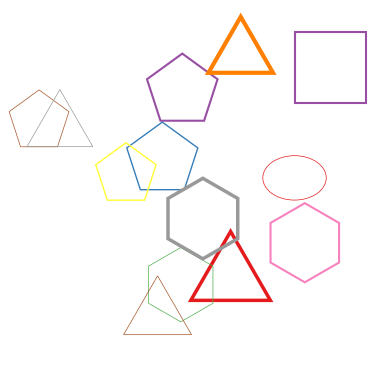[{"shape": "oval", "thickness": 0.5, "radius": 0.41, "center": [0.765, 0.538]}, {"shape": "triangle", "thickness": 2.5, "radius": 0.6, "center": [0.599, 0.279]}, {"shape": "pentagon", "thickness": 1, "radius": 0.49, "center": [0.422, 0.586]}, {"shape": "hexagon", "thickness": 0.5, "radius": 0.48, "center": [0.469, 0.261]}, {"shape": "pentagon", "thickness": 1.5, "radius": 0.48, "center": [0.473, 0.764]}, {"shape": "square", "thickness": 1.5, "radius": 0.46, "center": [0.858, 0.824]}, {"shape": "triangle", "thickness": 3, "radius": 0.48, "center": [0.625, 0.859]}, {"shape": "pentagon", "thickness": 1, "radius": 0.41, "center": [0.327, 0.547]}, {"shape": "pentagon", "thickness": 0.5, "radius": 0.41, "center": [0.101, 0.685]}, {"shape": "triangle", "thickness": 0.5, "radius": 0.51, "center": [0.409, 0.182]}, {"shape": "hexagon", "thickness": 1.5, "radius": 0.51, "center": [0.792, 0.37]}, {"shape": "triangle", "thickness": 0.5, "radius": 0.49, "center": [0.156, 0.669]}, {"shape": "hexagon", "thickness": 2.5, "radius": 0.52, "center": [0.527, 0.432]}]